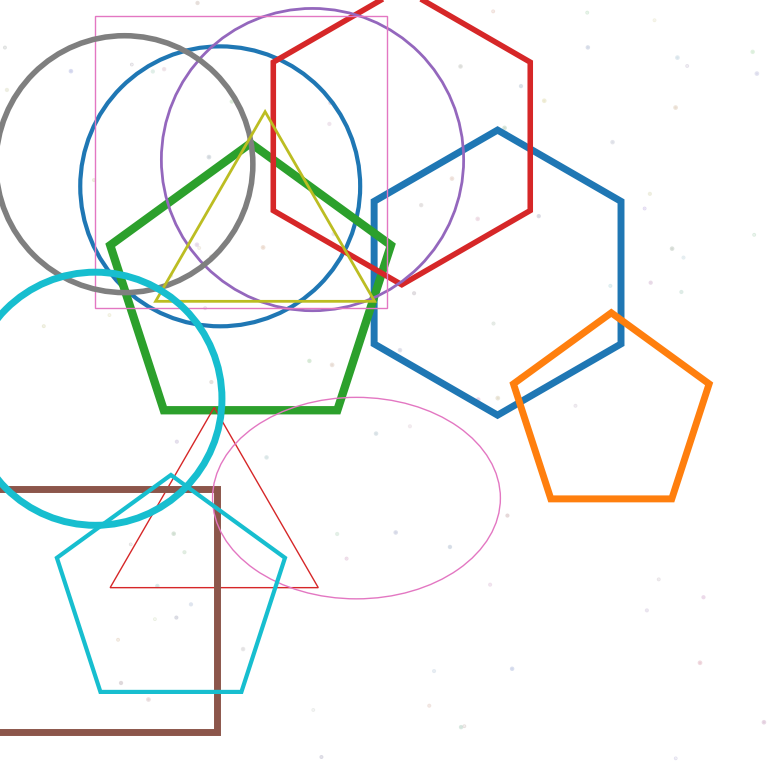[{"shape": "hexagon", "thickness": 2.5, "radius": 0.93, "center": [0.646, 0.646]}, {"shape": "circle", "thickness": 1.5, "radius": 0.91, "center": [0.286, 0.758]}, {"shape": "pentagon", "thickness": 2.5, "radius": 0.67, "center": [0.794, 0.46]}, {"shape": "pentagon", "thickness": 3, "radius": 0.96, "center": [0.325, 0.622]}, {"shape": "hexagon", "thickness": 2, "radius": 0.96, "center": [0.522, 0.823]}, {"shape": "triangle", "thickness": 0.5, "radius": 0.78, "center": [0.278, 0.315]}, {"shape": "circle", "thickness": 1, "radius": 0.98, "center": [0.406, 0.793]}, {"shape": "square", "thickness": 2.5, "radius": 0.79, "center": [0.124, 0.207]}, {"shape": "oval", "thickness": 0.5, "radius": 0.93, "center": [0.463, 0.353]}, {"shape": "square", "thickness": 0.5, "radius": 0.95, "center": [0.314, 0.789]}, {"shape": "circle", "thickness": 2, "radius": 0.83, "center": [0.162, 0.787]}, {"shape": "triangle", "thickness": 1, "radius": 0.82, "center": [0.344, 0.691]}, {"shape": "pentagon", "thickness": 1.5, "radius": 0.78, "center": [0.222, 0.227]}, {"shape": "circle", "thickness": 2.5, "radius": 0.82, "center": [0.124, 0.482]}]